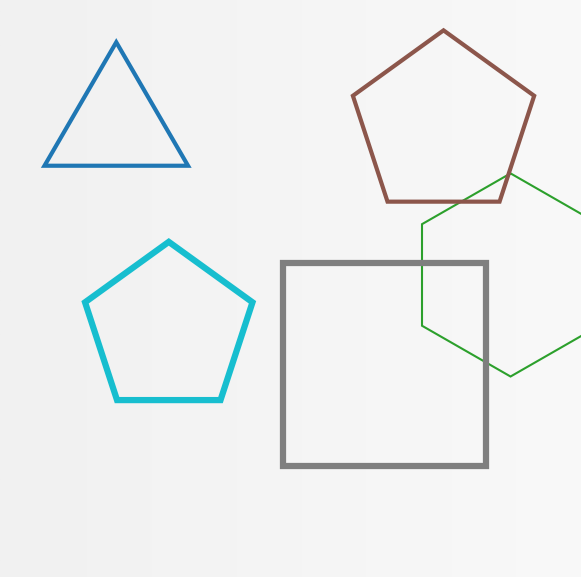[{"shape": "triangle", "thickness": 2, "radius": 0.71, "center": [0.2, 0.783]}, {"shape": "hexagon", "thickness": 1, "radius": 0.88, "center": [0.878, 0.523]}, {"shape": "pentagon", "thickness": 2, "radius": 0.82, "center": [0.763, 0.783]}, {"shape": "square", "thickness": 3, "radius": 0.88, "center": [0.662, 0.368]}, {"shape": "pentagon", "thickness": 3, "radius": 0.76, "center": [0.29, 0.429]}]